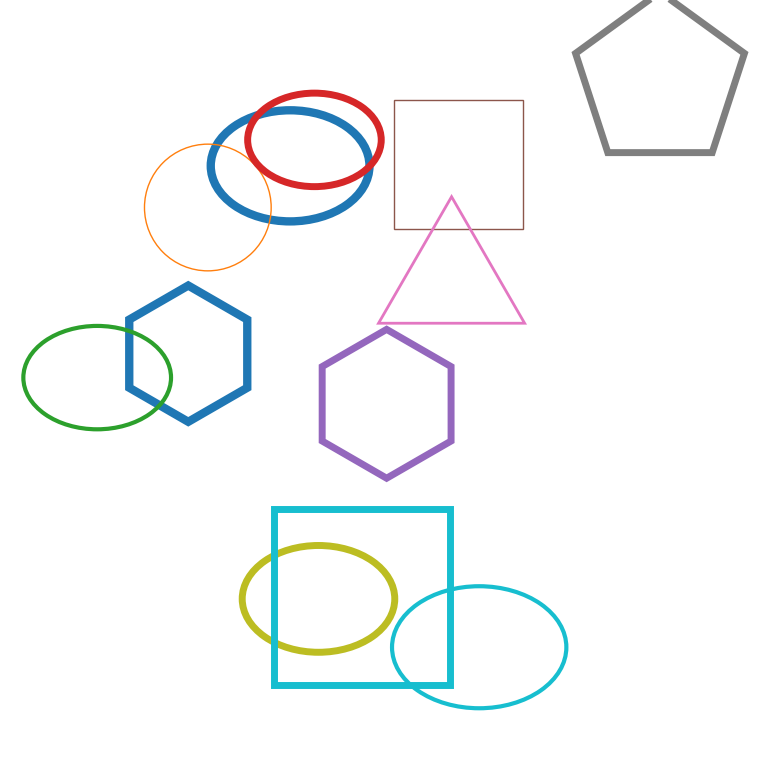[{"shape": "hexagon", "thickness": 3, "radius": 0.44, "center": [0.245, 0.541]}, {"shape": "oval", "thickness": 3, "radius": 0.52, "center": [0.377, 0.785]}, {"shape": "circle", "thickness": 0.5, "radius": 0.41, "center": [0.27, 0.731]}, {"shape": "oval", "thickness": 1.5, "radius": 0.48, "center": [0.126, 0.51]}, {"shape": "oval", "thickness": 2.5, "radius": 0.43, "center": [0.408, 0.818]}, {"shape": "hexagon", "thickness": 2.5, "radius": 0.48, "center": [0.502, 0.476]}, {"shape": "square", "thickness": 0.5, "radius": 0.42, "center": [0.595, 0.786]}, {"shape": "triangle", "thickness": 1, "radius": 0.55, "center": [0.586, 0.635]}, {"shape": "pentagon", "thickness": 2.5, "radius": 0.58, "center": [0.857, 0.895]}, {"shape": "oval", "thickness": 2.5, "radius": 0.5, "center": [0.414, 0.222]}, {"shape": "square", "thickness": 2.5, "radius": 0.57, "center": [0.47, 0.225]}, {"shape": "oval", "thickness": 1.5, "radius": 0.57, "center": [0.622, 0.159]}]